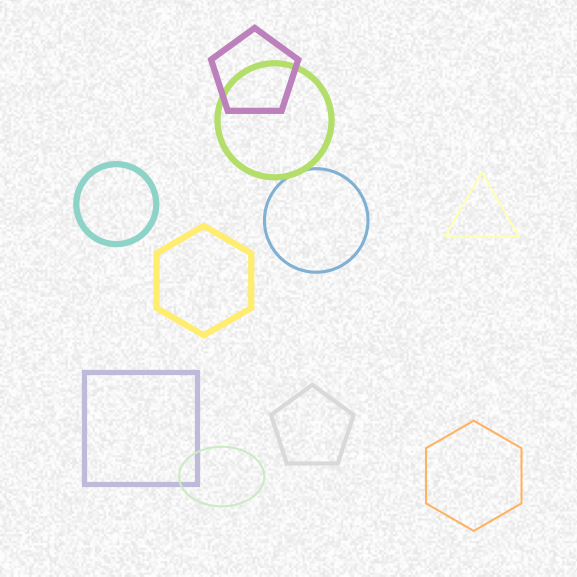[{"shape": "circle", "thickness": 3, "radius": 0.35, "center": [0.201, 0.646]}, {"shape": "triangle", "thickness": 1, "radius": 0.37, "center": [0.835, 0.627]}, {"shape": "square", "thickness": 2.5, "radius": 0.49, "center": [0.243, 0.258]}, {"shape": "circle", "thickness": 1.5, "radius": 0.45, "center": [0.548, 0.617]}, {"shape": "hexagon", "thickness": 1, "radius": 0.48, "center": [0.82, 0.175]}, {"shape": "circle", "thickness": 3, "radius": 0.49, "center": [0.475, 0.791]}, {"shape": "pentagon", "thickness": 2, "radius": 0.38, "center": [0.541, 0.257]}, {"shape": "pentagon", "thickness": 3, "radius": 0.4, "center": [0.441, 0.871]}, {"shape": "oval", "thickness": 1, "radius": 0.37, "center": [0.384, 0.174]}, {"shape": "hexagon", "thickness": 3, "radius": 0.47, "center": [0.353, 0.513]}]